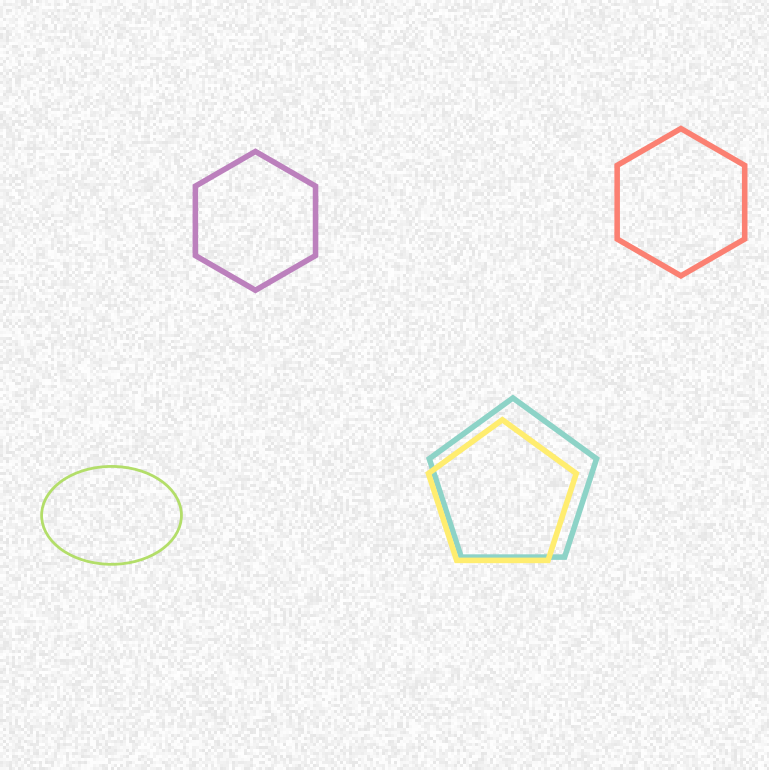[{"shape": "pentagon", "thickness": 2, "radius": 0.57, "center": [0.666, 0.369]}, {"shape": "hexagon", "thickness": 2, "radius": 0.48, "center": [0.884, 0.737]}, {"shape": "oval", "thickness": 1, "radius": 0.45, "center": [0.145, 0.331]}, {"shape": "hexagon", "thickness": 2, "radius": 0.45, "center": [0.332, 0.713]}, {"shape": "pentagon", "thickness": 2, "radius": 0.5, "center": [0.652, 0.354]}]